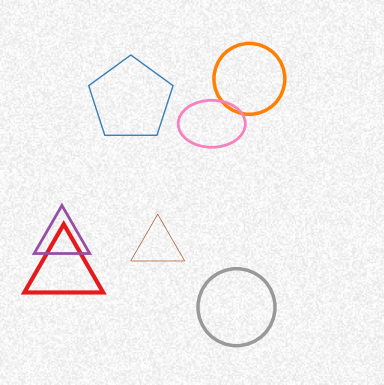[{"shape": "triangle", "thickness": 3, "radius": 0.59, "center": [0.166, 0.299]}, {"shape": "pentagon", "thickness": 1, "radius": 0.58, "center": [0.34, 0.742]}, {"shape": "triangle", "thickness": 2, "radius": 0.42, "center": [0.161, 0.383]}, {"shape": "circle", "thickness": 2.5, "radius": 0.46, "center": [0.648, 0.795]}, {"shape": "triangle", "thickness": 0.5, "radius": 0.4, "center": [0.41, 0.363]}, {"shape": "oval", "thickness": 2, "radius": 0.44, "center": [0.55, 0.678]}, {"shape": "circle", "thickness": 2.5, "radius": 0.5, "center": [0.614, 0.202]}]